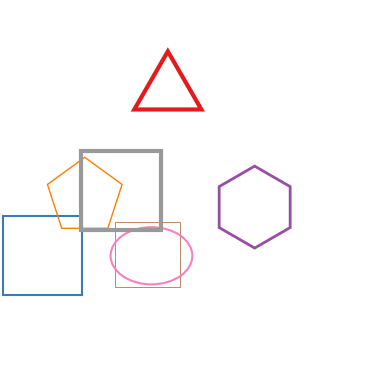[{"shape": "triangle", "thickness": 3, "radius": 0.5, "center": [0.436, 0.766]}, {"shape": "square", "thickness": 1.5, "radius": 0.51, "center": [0.111, 0.336]}, {"shape": "hexagon", "thickness": 2, "radius": 0.53, "center": [0.661, 0.462]}, {"shape": "pentagon", "thickness": 1, "radius": 0.51, "center": [0.22, 0.489]}, {"shape": "square", "thickness": 0.5, "radius": 0.42, "center": [0.383, 0.339]}, {"shape": "oval", "thickness": 1.5, "radius": 0.53, "center": [0.393, 0.336]}, {"shape": "square", "thickness": 3, "radius": 0.52, "center": [0.314, 0.505]}]